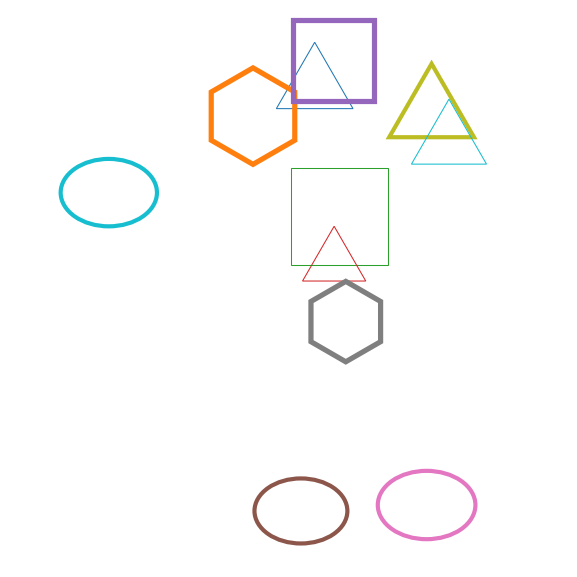[{"shape": "triangle", "thickness": 0.5, "radius": 0.38, "center": [0.545, 0.849]}, {"shape": "hexagon", "thickness": 2.5, "radius": 0.42, "center": [0.438, 0.798]}, {"shape": "square", "thickness": 0.5, "radius": 0.42, "center": [0.587, 0.624]}, {"shape": "triangle", "thickness": 0.5, "radius": 0.32, "center": [0.579, 0.544]}, {"shape": "square", "thickness": 2.5, "radius": 0.35, "center": [0.577, 0.895]}, {"shape": "oval", "thickness": 2, "radius": 0.4, "center": [0.521, 0.114]}, {"shape": "oval", "thickness": 2, "radius": 0.42, "center": [0.739, 0.125]}, {"shape": "hexagon", "thickness": 2.5, "radius": 0.35, "center": [0.599, 0.442]}, {"shape": "triangle", "thickness": 2, "radius": 0.42, "center": [0.747, 0.804]}, {"shape": "oval", "thickness": 2, "radius": 0.42, "center": [0.188, 0.666]}, {"shape": "triangle", "thickness": 0.5, "radius": 0.38, "center": [0.777, 0.752]}]